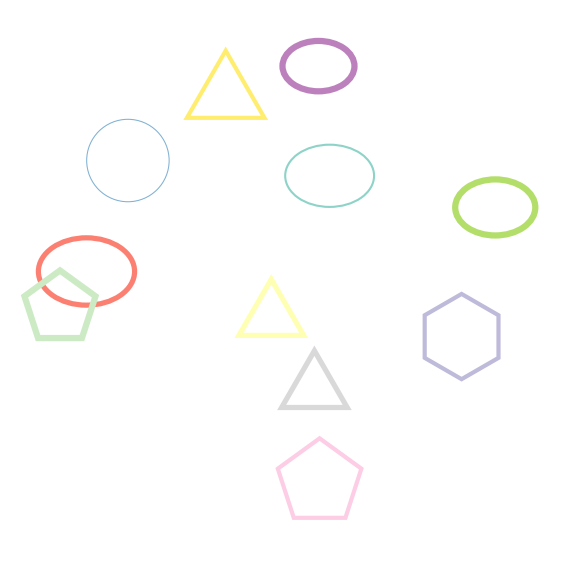[{"shape": "oval", "thickness": 1, "radius": 0.38, "center": [0.571, 0.695]}, {"shape": "triangle", "thickness": 2.5, "radius": 0.32, "center": [0.47, 0.451]}, {"shape": "hexagon", "thickness": 2, "radius": 0.37, "center": [0.799, 0.416]}, {"shape": "oval", "thickness": 2.5, "radius": 0.42, "center": [0.15, 0.529]}, {"shape": "circle", "thickness": 0.5, "radius": 0.36, "center": [0.221, 0.721]}, {"shape": "oval", "thickness": 3, "radius": 0.35, "center": [0.858, 0.64]}, {"shape": "pentagon", "thickness": 2, "radius": 0.38, "center": [0.553, 0.164]}, {"shape": "triangle", "thickness": 2.5, "radius": 0.33, "center": [0.544, 0.326]}, {"shape": "oval", "thickness": 3, "radius": 0.31, "center": [0.551, 0.885]}, {"shape": "pentagon", "thickness": 3, "radius": 0.32, "center": [0.104, 0.466]}, {"shape": "triangle", "thickness": 2, "radius": 0.39, "center": [0.391, 0.834]}]